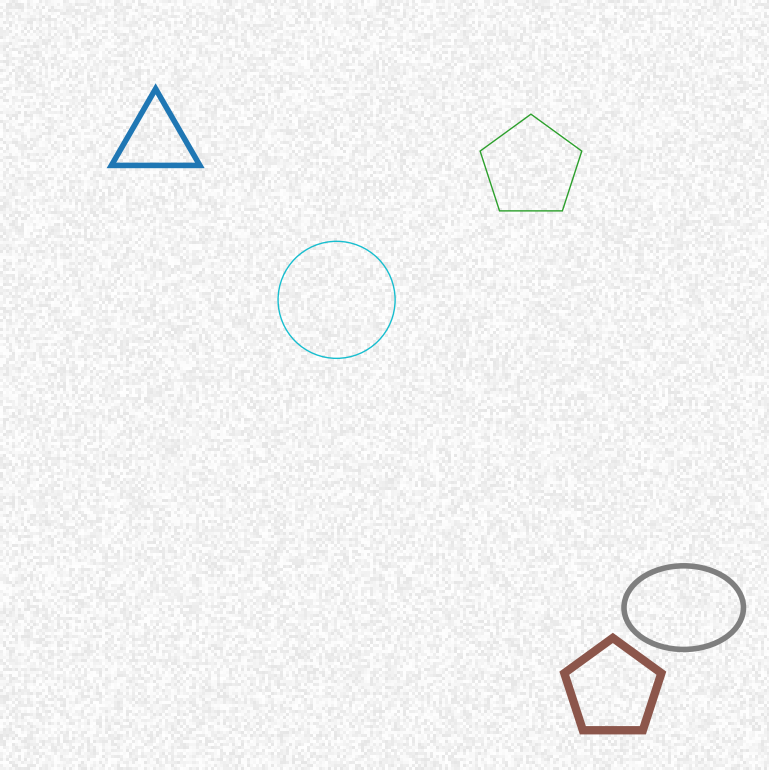[{"shape": "triangle", "thickness": 2, "radius": 0.33, "center": [0.202, 0.818]}, {"shape": "pentagon", "thickness": 0.5, "radius": 0.35, "center": [0.69, 0.782]}, {"shape": "pentagon", "thickness": 3, "radius": 0.33, "center": [0.796, 0.105]}, {"shape": "oval", "thickness": 2, "radius": 0.39, "center": [0.888, 0.211]}, {"shape": "circle", "thickness": 0.5, "radius": 0.38, "center": [0.437, 0.611]}]